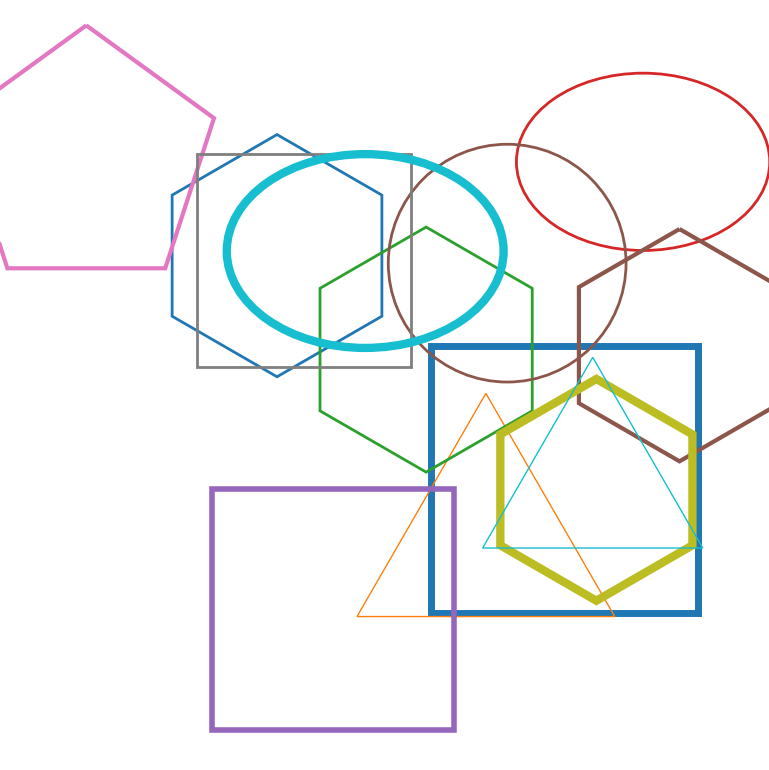[{"shape": "hexagon", "thickness": 1, "radius": 0.79, "center": [0.36, 0.668]}, {"shape": "square", "thickness": 2.5, "radius": 0.87, "center": [0.733, 0.377]}, {"shape": "triangle", "thickness": 0.5, "radius": 0.97, "center": [0.631, 0.296]}, {"shape": "hexagon", "thickness": 1, "radius": 0.8, "center": [0.553, 0.546]}, {"shape": "oval", "thickness": 1, "radius": 0.82, "center": [0.835, 0.79]}, {"shape": "square", "thickness": 2, "radius": 0.78, "center": [0.433, 0.208]}, {"shape": "hexagon", "thickness": 1.5, "radius": 0.75, "center": [0.882, 0.552]}, {"shape": "circle", "thickness": 1, "radius": 0.77, "center": [0.659, 0.658]}, {"shape": "pentagon", "thickness": 1.5, "radius": 0.87, "center": [0.112, 0.793]}, {"shape": "square", "thickness": 1, "radius": 0.69, "center": [0.395, 0.662]}, {"shape": "hexagon", "thickness": 3, "radius": 0.72, "center": [0.775, 0.364]}, {"shape": "triangle", "thickness": 0.5, "radius": 0.83, "center": [0.77, 0.371]}, {"shape": "oval", "thickness": 3, "radius": 0.9, "center": [0.474, 0.674]}]